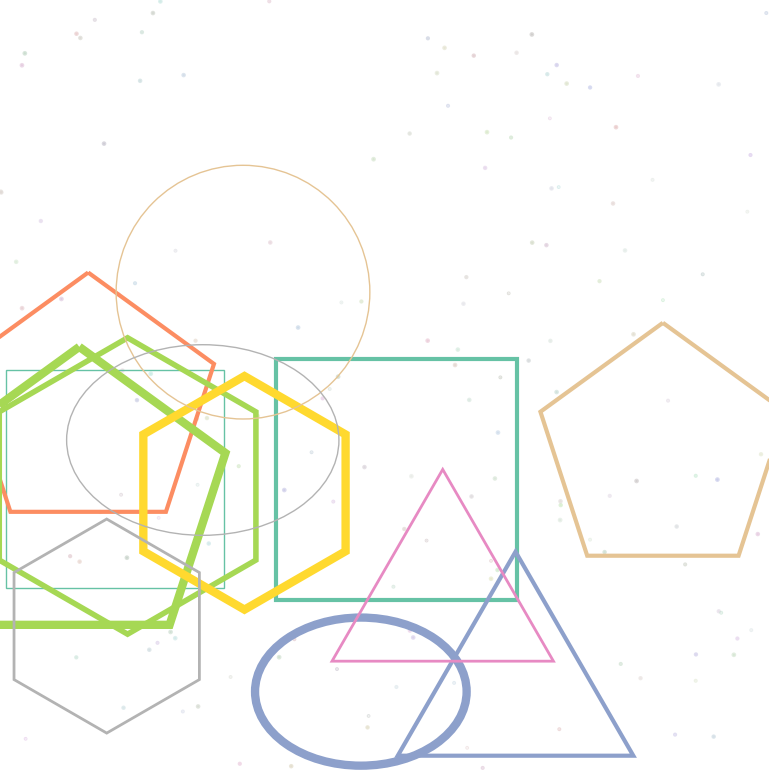[{"shape": "square", "thickness": 0.5, "radius": 0.71, "center": [0.15, 0.378]}, {"shape": "square", "thickness": 1.5, "radius": 0.78, "center": [0.515, 0.378]}, {"shape": "pentagon", "thickness": 1.5, "radius": 0.86, "center": [0.114, 0.474]}, {"shape": "triangle", "thickness": 1.5, "radius": 0.88, "center": [0.67, 0.107]}, {"shape": "oval", "thickness": 3, "radius": 0.69, "center": [0.469, 0.102]}, {"shape": "triangle", "thickness": 1, "radius": 0.83, "center": [0.575, 0.224]}, {"shape": "pentagon", "thickness": 3, "radius": 1.0, "center": [0.103, 0.35]}, {"shape": "hexagon", "thickness": 2, "radius": 0.96, "center": [0.166, 0.369]}, {"shape": "hexagon", "thickness": 3, "radius": 0.76, "center": [0.317, 0.36]}, {"shape": "pentagon", "thickness": 1.5, "radius": 0.84, "center": [0.861, 0.414]}, {"shape": "circle", "thickness": 0.5, "radius": 0.82, "center": [0.316, 0.621]}, {"shape": "hexagon", "thickness": 1, "radius": 0.69, "center": [0.139, 0.187]}, {"shape": "oval", "thickness": 0.5, "radius": 0.88, "center": [0.263, 0.429]}]